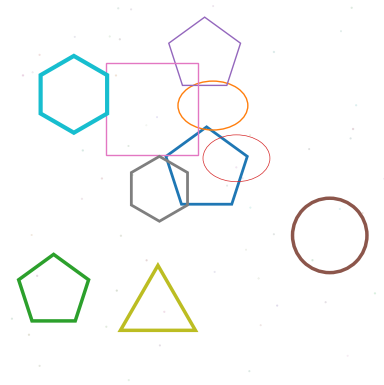[{"shape": "pentagon", "thickness": 2, "radius": 0.56, "center": [0.537, 0.559]}, {"shape": "oval", "thickness": 1, "radius": 0.45, "center": [0.553, 0.726]}, {"shape": "pentagon", "thickness": 2.5, "radius": 0.48, "center": [0.139, 0.244]}, {"shape": "oval", "thickness": 0.5, "radius": 0.43, "center": [0.614, 0.589]}, {"shape": "pentagon", "thickness": 1, "radius": 0.49, "center": [0.532, 0.857]}, {"shape": "circle", "thickness": 2.5, "radius": 0.48, "center": [0.856, 0.388]}, {"shape": "square", "thickness": 1, "radius": 0.6, "center": [0.395, 0.717]}, {"shape": "hexagon", "thickness": 2, "radius": 0.42, "center": [0.414, 0.51]}, {"shape": "triangle", "thickness": 2.5, "radius": 0.56, "center": [0.41, 0.198]}, {"shape": "hexagon", "thickness": 3, "radius": 0.5, "center": [0.192, 0.755]}]